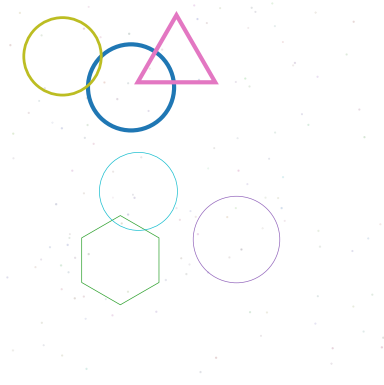[{"shape": "circle", "thickness": 3, "radius": 0.56, "center": [0.34, 0.773]}, {"shape": "hexagon", "thickness": 0.5, "radius": 0.58, "center": [0.313, 0.324]}, {"shape": "circle", "thickness": 0.5, "radius": 0.56, "center": [0.614, 0.378]}, {"shape": "triangle", "thickness": 3, "radius": 0.58, "center": [0.458, 0.844]}, {"shape": "circle", "thickness": 2, "radius": 0.5, "center": [0.162, 0.854]}, {"shape": "circle", "thickness": 0.5, "radius": 0.51, "center": [0.36, 0.503]}]